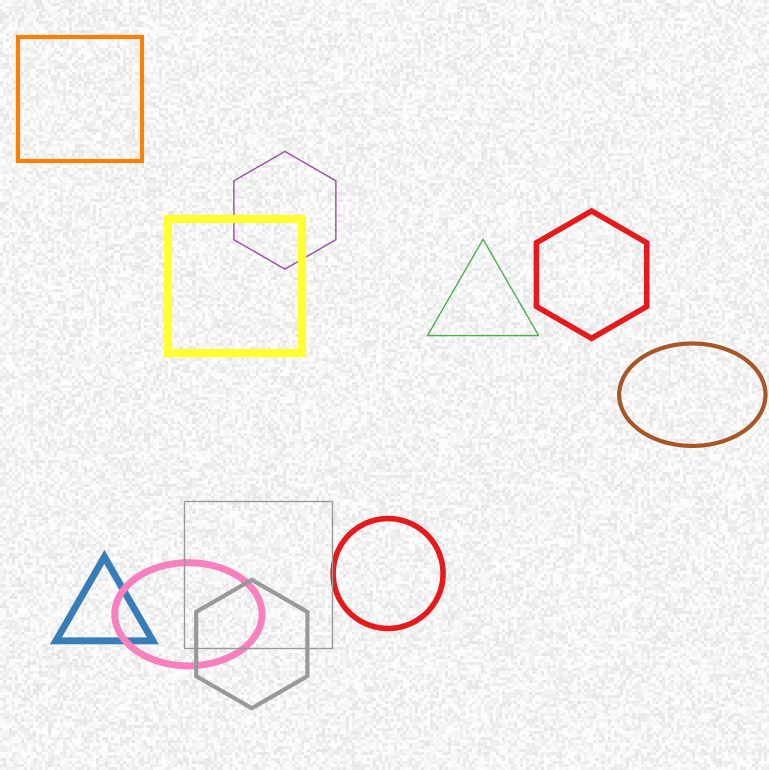[{"shape": "hexagon", "thickness": 2, "radius": 0.41, "center": [0.768, 0.643]}, {"shape": "circle", "thickness": 2, "radius": 0.36, "center": [0.504, 0.255]}, {"shape": "triangle", "thickness": 2.5, "radius": 0.36, "center": [0.136, 0.204]}, {"shape": "triangle", "thickness": 0.5, "radius": 0.42, "center": [0.627, 0.606]}, {"shape": "hexagon", "thickness": 0.5, "radius": 0.38, "center": [0.37, 0.727]}, {"shape": "square", "thickness": 1.5, "radius": 0.4, "center": [0.104, 0.871]}, {"shape": "square", "thickness": 3, "radius": 0.44, "center": [0.305, 0.629]}, {"shape": "oval", "thickness": 1.5, "radius": 0.48, "center": [0.899, 0.487]}, {"shape": "oval", "thickness": 2.5, "radius": 0.48, "center": [0.245, 0.202]}, {"shape": "hexagon", "thickness": 1.5, "radius": 0.42, "center": [0.327, 0.164]}, {"shape": "square", "thickness": 0.5, "radius": 0.48, "center": [0.335, 0.254]}]